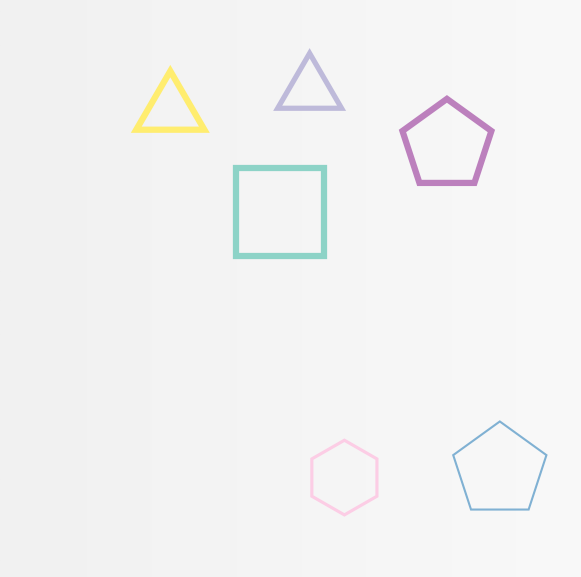[{"shape": "square", "thickness": 3, "radius": 0.38, "center": [0.482, 0.632]}, {"shape": "triangle", "thickness": 2.5, "radius": 0.32, "center": [0.533, 0.843]}, {"shape": "pentagon", "thickness": 1, "radius": 0.42, "center": [0.86, 0.185]}, {"shape": "hexagon", "thickness": 1.5, "radius": 0.32, "center": [0.593, 0.172]}, {"shape": "pentagon", "thickness": 3, "radius": 0.4, "center": [0.769, 0.747]}, {"shape": "triangle", "thickness": 3, "radius": 0.34, "center": [0.293, 0.808]}]